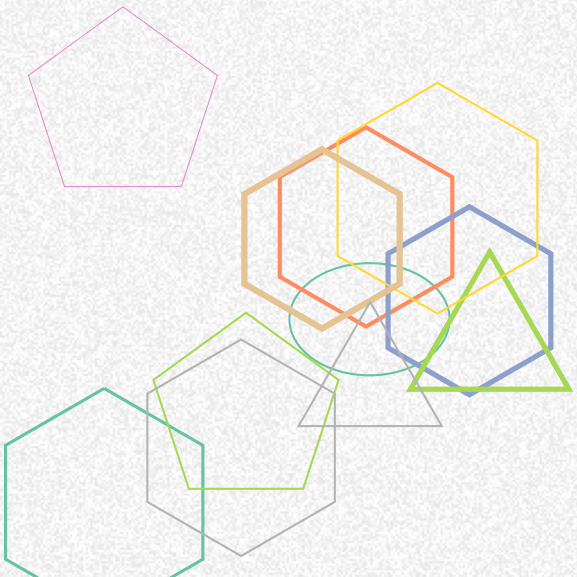[{"shape": "hexagon", "thickness": 1.5, "radius": 0.99, "center": [0.18, 0.129]}, {"shape": "oval", "thickness": 1, "radius": 0.69, "center": [0.64, 0.446]}, {"shape": "hexagon", "thickness": 2, "radius": 0.86, "center": [0.634, 0.606]}, {"shape": "hexagon", "thickness": 2.5, "radius": 0.81, "center": [0.813, 0.478]}, {"shape": "pentagon", "thickness": 0.5, "radius": 0.86, "center": [0.213, 0.815]}, {"shape": "pentagon", "thickness": 1, "radius": 0.84, "center": [0.426, 0.289]}, {"shape": "triangle", "thickness": 2.5, "radius": 0.79, "center": [0.848, 0.404]}, {"shape": "hexagon", "thickness": 1, "radius": 1.0, "center": [0.758, 0.656]}, {"shape": "hexagon", "thickness": 3, "radius": 0.78, "center": [0.558, 0.585]}, {"shape": "hexagon", "thickness": 1, "radius": 0.94, "center": [0.417, 0.224]}, {"shape": "triangle", "thickness": 1, "radius": 0.72, "center": [0.641, 0.333]}]